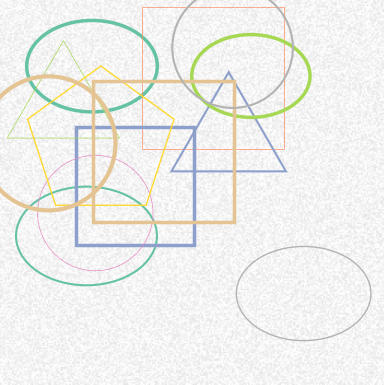[{"shape": "oval", "thickness": 1.5, "radius": 0.92, "center": [0.225, 0.387]}, {"shape": "oval", "thickness": 2.5, "radius": 0.85, "center": [0.239, 0.828]}, {"shape": "square", "thickness": 0.5, "radius": 0.92, "center": [0.552, 0.796]}, {"shape": "square", "thickness": 2.5, "radius": 0.77, "center": [0.352, 0.517]}, {"shape": "triangle", "thickness": 1.5, "radius": 0.86, "center": [0.594, 0.641]}, {"shape": "circle", "thickness": 0.5, "radius": 0.75, "center": [0.247, 0.447]}, {"shape": "oval", "thickness": 2.5, "radius": 0.77, "center": [0.652, 0.803]}, {"shape": "triangle", "thickness": 0.5, "radius": 0.84, "center": [0.165, 0.726]}, {"shape": "pentagon", "thickness": 1, "radius": 1.0, "center": [0.262, 0.629]}, {"shape": "square", "thickness": 2.5, "radius": 0.92, "center": [0.425, 0.606]}, {"shape": "circle", "thickness": 3, "radius": 0.87, "center": [0.126, 0.628]}, {"shape": "circle", "thickness": 1.5, "radius": 0.78, "center": [0.604, 0.876]}, {"shape": "oval", "thickness": 1, "radius": 0.87, "center": [0.789, 0.238]}]